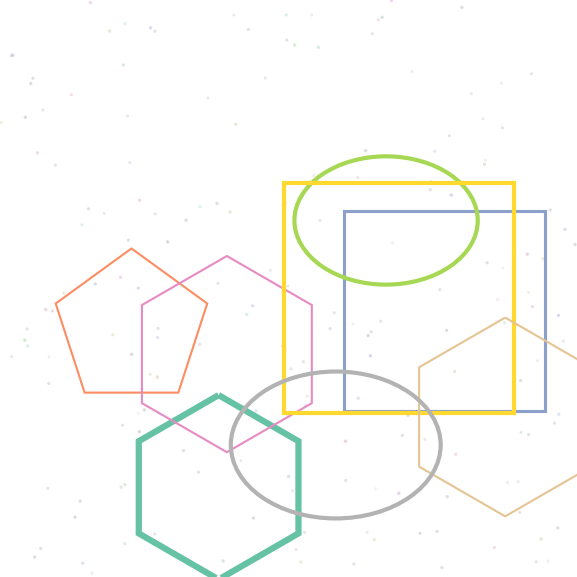[{"shape": "hexagon", "thickness": 3, "radius": 0.8, "center": [0.379, 0.155]}, {"shape": "pentagon", "thickness": 1, "radius": 0.69, "center": [0.228, 0.431]}, {"shape": "square", "thickness": 1.5, "radius": 0.87, "center": [0.769, 0.461]}, {"shape": "hexagon", "thickness": 1, "radius": 0.85, "center": [0.393, 0.386]}, {"shape": "oval", "thickness": 2, "radius": 0.79, "center": [0.669, 0.617]}, {"shape": "square", "thickness": 2, "radius": 1.0, "center": [0.691, 0.483]}, {"shape": "hexagon", "thickness": 1, "radius": 0.86, "center": [0.875, 0.277]}, {"shape": "oval", "thickness": 2, "radius": 0.91, "center": [0.581, 0.229]}]